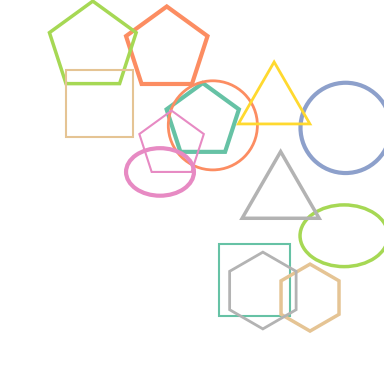[{"shape": "square", "thickness": 1.5, "radius": 0.47, "center": [0.661, 0.272]}, {"shape": "pentagon", "thickness": 3, "radius": 0.49, "center": [0.527, 0.685]}, {"shape": "pentagon", "thickness": 3, "radius": 0.56, "center": [0.433, 0.872]}, {"shape": "circle", "thickness": 2, "radius": 0.58, "center": [0.553, 0.674]}, {"shape": "circle", "thickness": 3, "radius": 0.59, "center": [0.898, 0.668]}, {"shape": "pentagon", "thickness": 1.5, "radius": 0.44, "center": [0.446, 0.625]}, {"shape": "oval", "thickness": 3, "radius": 0.44, "center": [0.416, 0.553]}, {"shape": "pentagon", "thickness": 2.5, "radius": 0.59, "center": [0.241, 0.879]}, {"shape": "oval", "thickness": 2.5, "radius": 0.57, "center": [0.894, 0.388]}, {"shape": "triangle", "thickness": 2, "radius": 0.54, "center": [0.712, 0.732]}, {"shape": "square", "thickness": 1.5, "radius": 0.43, "center": [0.257, 0.731]}, {"shape": "hexagon", "thickness": 2.5, "radius": 0.43, "center": [0.805, 0.227]}, {"shape": "triangle", "thickness": 2.5, "radius": 0.58, "center": [0.729, 0.491]}, {"shape": "hexagon", "thickness": 2, "radius": 0.5, "center": [0.683, 0.245]}]